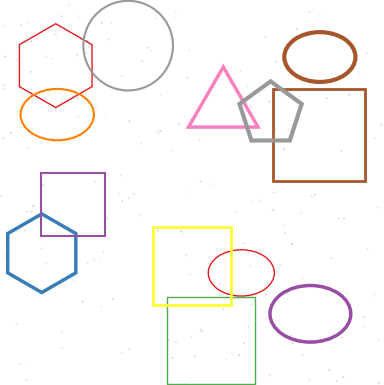[{"shape": "oval", "thickness": 1, "radius": 0.43, "center": [0.627, 0.291]}, {"shape": "hexagon", "thickness": 1, "radius": 0.54, "center": [0.145, 0.829]}, {"shape": "hexagon", "thickness": 2.5, "radius": 0.51, "center": [0.108, 0.342]}, {"shape": "square", "thickness": 1, "radius": 0.57, "center": [0.549, 0.115]}, {"shape": "oval", "thickness": 2.5, "radius": 0.52, "center": [0.806, 0.185]}, {"shape": "square", "thickness": 1.5, "radius": 0.41, "center": [0.19, 0.468]}, {"shape": "oval", "thickness": 1.5, "radius": 0.48, "center": [0.149, 0.702]}, {"shape": "square", "thickness": 2, "radius": 0.51, "center": [0.499, 0.309]}, {"shape": "square", "thickness": 2, "radius": 0.6, "center": [0.829, 0.649]}, {"shape": "oval", "thickness": 3, "radius": 0.46, "center": [0.831, 0.852]}, {"shape": "triangle", "thickness": 2.5, "radius": 0.52, "center": [0.58, 0.722]}, {"shape": "circle", "thickness": 1.5, "radius": 0.58, "center": [0.333, 0.881]}, {"shape": "pentagon", "thickness": 3, "radius": 0.42, "center": [0.703, 0.704]}]